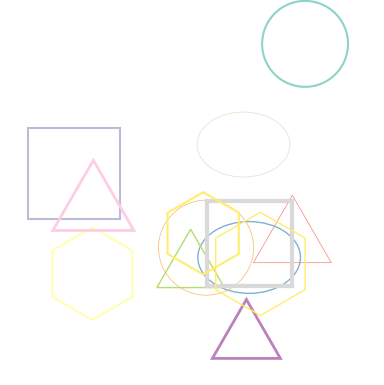[{"shape": "circle", "thickness": 1.5, "radius": 0.56, "center": [0.792, 0.886]}, {"shape": "hexagon", "thickness": 1.5, "radius": 0.6, "center": [0.24, 0.289]}, {"shape": "square", "thickness": 1.5, "radius": 0.59, "center": [0.192, 0.549]}, {"shape": "triangle", "thickness": 0.5, "radius": 0.58, "center": [0.759, 0.376]}, {"shape": "oval", "thickness": 1, "radius": 0.67, "center": [0.647, 0.331]}, {"shape": "circle", "thickness": 0.5, "radius": 0.62, "center": [0.535, 0.357]}, {"shape": "triangle", "thickness": 1, "radius": 0.51, "center": [0.495, 0.304]}, {"shape": "triangle", "thickness": 2, "radius": 0.61, "center": [0.242, 0.462]}, {"shape": "square", "thickness": 3, "radius": 0.55, "center": [0.648, 0.368]}, {"shape": "triangle", "thickness": 2, "radius": 0.51, "center": [0.64, 0.12]}, {"shape": "oval", "thickness": 0.5, "radius": 0.6, "center": [0.632, 0.625]}, {"shape": "hexagon", "thickness": 1, "radius": 0.67, "center": [0.676, 0.315]}, {"shape": "hexagon", "thickness": 1.5, "radius": 0.53, "center": [0.528, 0.394]}]